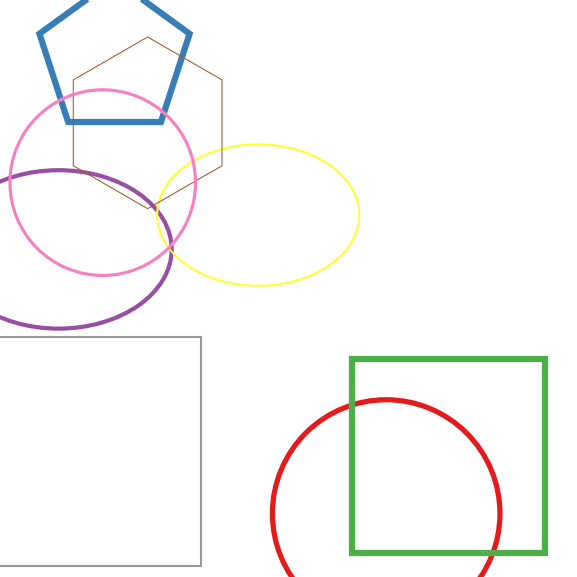[{"shape": "circle", "thickness": 2.5, "radius": 0.99, "center": [0.669, 0.11]}, {"shape": "pentagon", "thickness": 3, "radius": 0.68, "center": [0.198, 0.898]}, {"shape": "square", "thickness": 3, "radius": 0.84, "center": [0.777, 0.209]}, {"shape": "oval", "thickness": 2, "radius": 0.98, "center": [0.101, 0.567]}, {"shape": "oval", "thickness": 1, "radius": 0.87, "center": [0.447, 0.627]}, {"shape": "hexagon", "thickness": 0.5, "radius": 0.74, "center": [0.256, 0.786]}, {"shape": "circle", "thickness": 1.5, "radius": 0.8, "center": [0.178, 0.683]}, {"shape": "square", "thickness": 1, "radius": 0.99, "center": [0.15, 0.217]}]